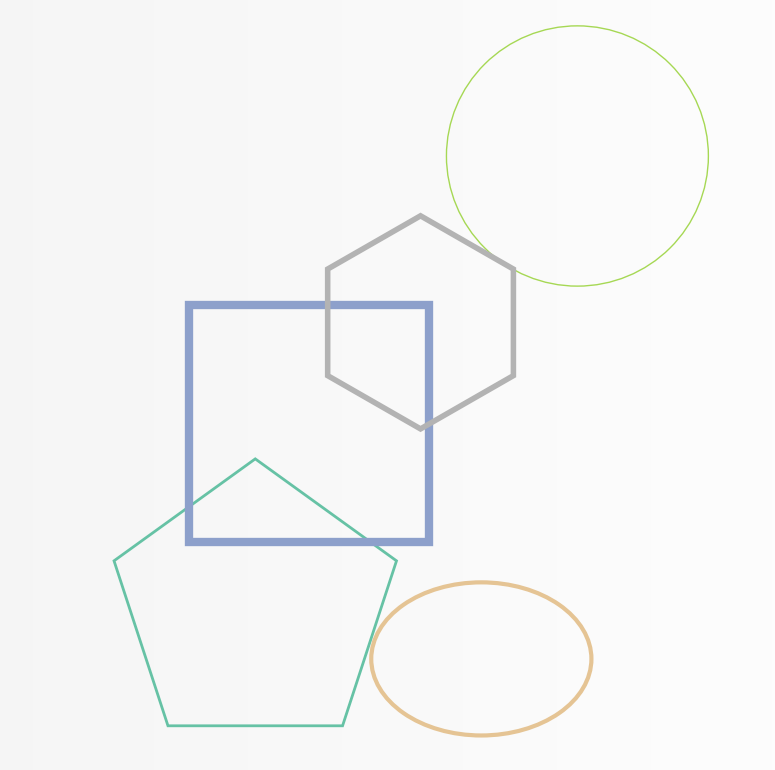[{"shape": "pentagon", "thickness": 1, "radius": 0.96, "center": [0.329, 0.212]}, {"shape": "square", "thickness": 3, "radius": 0.77, "center": [0.399, 0.45]}, {"shape": "circle", "thickness": 0.5, "radius": 0.84, "center": [0.745, 0.797]}, {"shape": "oval", "thickness": 1.5, "radius": 0.71, "center": [0.621, 0.144]}, {"shape": "hexagon", "thickness": 2, "radius": 0.69, "center": [0.543, 0.581]}]